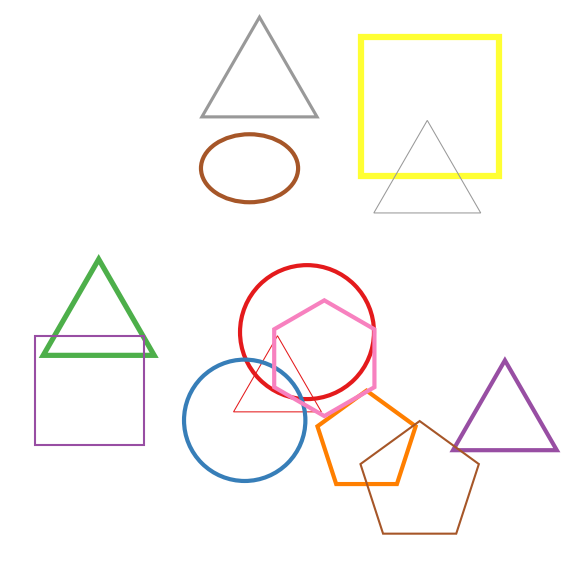[{"shape": "circle", "thickness": 2, "radius": 0.58, "center": [0.532, 0.424]}, {"shape": "triangle", "thickness": 0.5, "radius": 0.44, "center": [0.48, 0.33]}, {"shape": "circle", "thickness": 2, "radius": 0.53, "center": [0.424, 0.271]}, {"shape": "triangle", "thickness": 2.5, "radius": 0.55, "center": [0.171, 0.439]}, {"shape": "square", "thickness": 1, "radius": 0.47, "center": [0.155, 0.323]}, {"shape": "triangle", "thickness": 2, "radius": 0.52, "center": [0.874, 0.271]}, {"shape": "pentagon", "thickness": 2, "radius": 0.45, "center": [0.635, 0.233]}, {"shape": "square", "thickness": 3, "radius": 0.6, "center": [0.745, 0.815]}, {"shape": "pentagon", "thickness": 1, "radius": 0.54, "center": [0.727, 0.162]}, {"shape": "oval", "thickness": 2, "radius": 0.42, "center": [0.432, 0.708]}, {"shape": "hexagon", "thickness": 2, "radius": 0.5, "center": [0.562, 0.379]}, {"shape": "triangle", "thickness": 0.5, "radius": 0.53, "center": [0.74, 0.684]}, {"shape": "triangle", "thickness": 1.5, "radius": 0.58, "center": [0.449, 0.854]}]